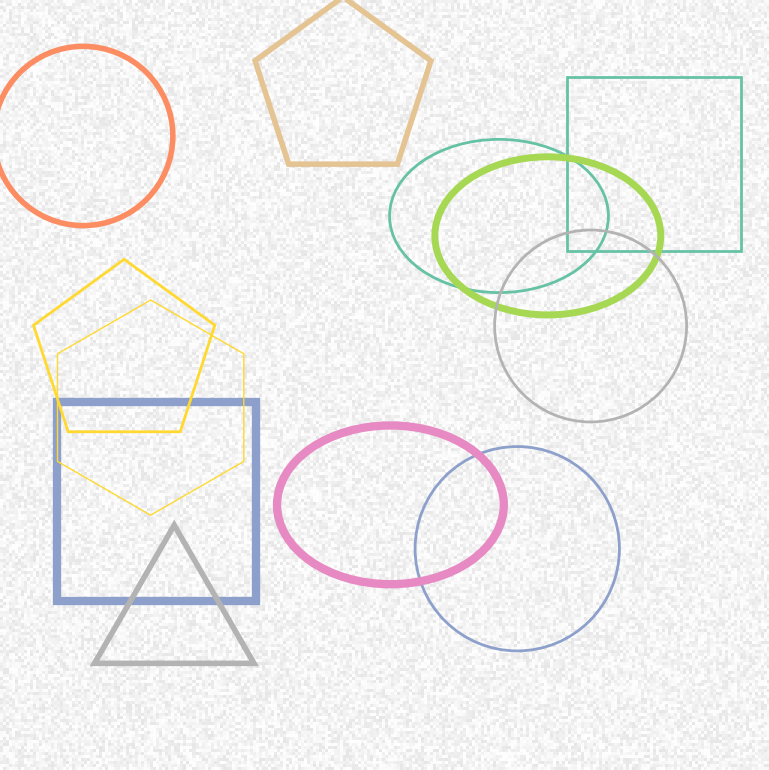[{"shape": "oval", "thickness": 1, "radius": 0.71, "center": [0.648, 0.72]}, {"shape": "square", "thickness": 1, "radius": 0.57, "center": [0.85, 0.787]}, {"shape": "circle", "thickness": 2, "radius": 0.58, "center": [0.108, 0.823]}, {"shape": "square", "thickness": 3, "radius": 0.65, "center": [0.204, 0.348]}, {"shape": "circle", "thickness": 1, "radius": 0.66, "center": [0.672, 0.287]}, {"shape": "oval", "thickness": 3, "radius": 0.74, "center": [0.507, 0.344]}, {"shape": "oval", "thickness": 2.5, "radius": 0.73, "center": [0.711, 0.694]}, {"shape": "hexagon", "thickness": 0.5, "radius": 0.7, "center": [0.196, 0.471]}, {"shape": "pentagon", "thickness": 1, "radius": 0.62, "center": [0.161, 0.539]}, {"shape": "pentagon", "thickness": 2, "radius": 0.6, "center": [0.445, 0.884]}, {"shape": "triangle", "thickness": 2, "radius": 0.6, "center": [0.226, 0.198]}, {"shape": "circle", "thickness": 1, "radius": 0.62, "center": [0.767, 0.577]}]